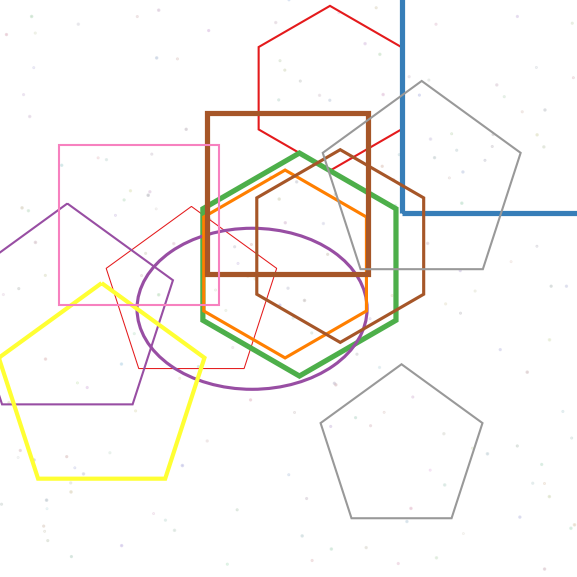[{"shape": "pentagon", "thickness": 0.5, "radius": 0.78, "center": [0.331, 0.486]}, {"shape": "hexagon", "thickness": 1, "radius": 0.71, "center": [0.571, 0.846]}, {"shape": "square", "thickness": 2.5, "radius": 0.96, "center": [0.889, 0.823]}, {"shape": "hexagon", "thickness": 2.5, "radius": 0.97, "center": [0.518, 0.541]}, {"shape": "oval", "thickness": 1.5, "radius": 1.0, "center": [0.436, 0.464]}, {"shape": "pentagon", "thickness": 1, "radius": 0.96, "center": [0.117, 0.454]}, {"shape": "hexagon", "thickness": 1.5, "radius": 0.81, "center": [0.494, 0.542]}, {"shape": "pentagon", "thickness": 2, "radius": 0.94, "center": [0.176, 0.322]}, {"shape": "hexagon", "thickness": 1.5, "radius": 0.83, "center": [0.589, 0.573]}, {"shape": "square", "thickness": 2.5, "radius": 0.7, "center": [0.497, 0.665]}, {"shape": "square", "thickness": 1, "radius": 0.69, "center": [0.241, 0.609]}, {"shape": "pentagon", "thickness": 1, "radius": 0.9, "center": [0.73, 0.679]}, {"shape": "pentagon", "thickness": 1, "radius": 0.74, "center": [0.695, 0.221]}]